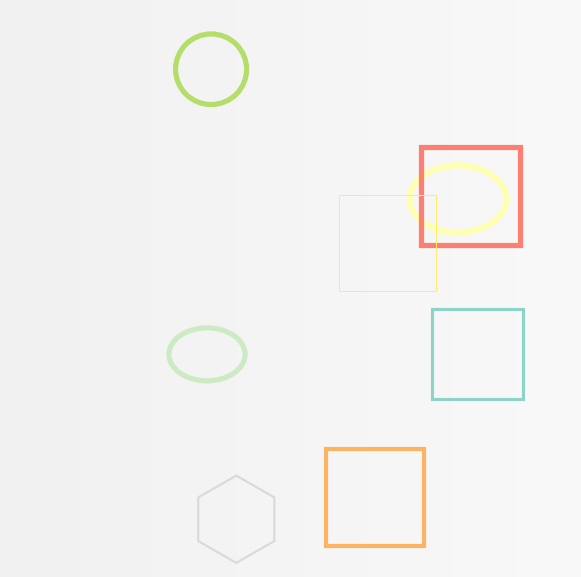[{"shape": "square", "thickness": 1.5, "radius": 0.39, "center": [0.822, 0.387]}, {"shape": "oval", "thickness": 3, "radius": 0.42, "center": [0.788, 0.655]}, {"shape": "square", "thickness": 2.5, "radius": 0.43, "center": [0.81, 0.66]}, {"shape": "square", "thickness": 2, "radius": 0.42, "center": [0.645, 0.138]}, {"shape": "circle", "thickness": 2.5, "radius": 0.31, "center": [0.363, 0.879]}, {"shape": "hexagon", "thickness": 1, "radius": 0.38, "center": [0.406, 0.1]}, {"shape": "oval", "thickness": 2.5, "radius": 0.33, "center": [0.356, 0.386]}, {"shape": "square", "thickness": 0.5, "radius": 0.42, "center": [0.667, 0.578]}]